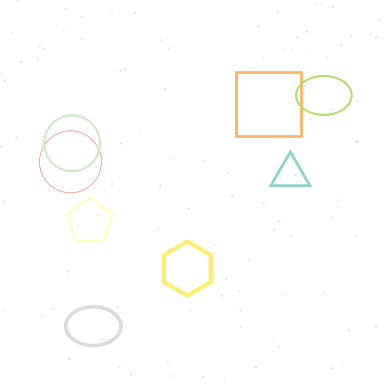[{"shape": "triangle", "thickness": 2, "radius": 0.29, "center": [0.754, 0.547]}, {"shape": "pentagon", "thickness": 1.5, "radius": 0.31, "center": [0.233, 0.425]}, {"shape": "circle", "thickness": 0.5, "radius": 0.4, "center": [0.183, 0.58]}, {"shape": "square", "thickness": 2, "radius": 0.42, "center": [0.698, 0.73]}, {"shape": "oval", "thickness": 1.5, "radius": 0.36, "center": [0.841, 0.752]}, {"shape": "oval", "thickness": 2.5, "radius": 0.36, "center": [0.242, 0.153]}, {"shape": "circle", "thickness": 1.5, "radius": 0.36, "center": [0.187, 0.628]}, {"shape": "hexagon", "thickness": 3, "radius": 0.35, "center": [0.487, 0.303]}]